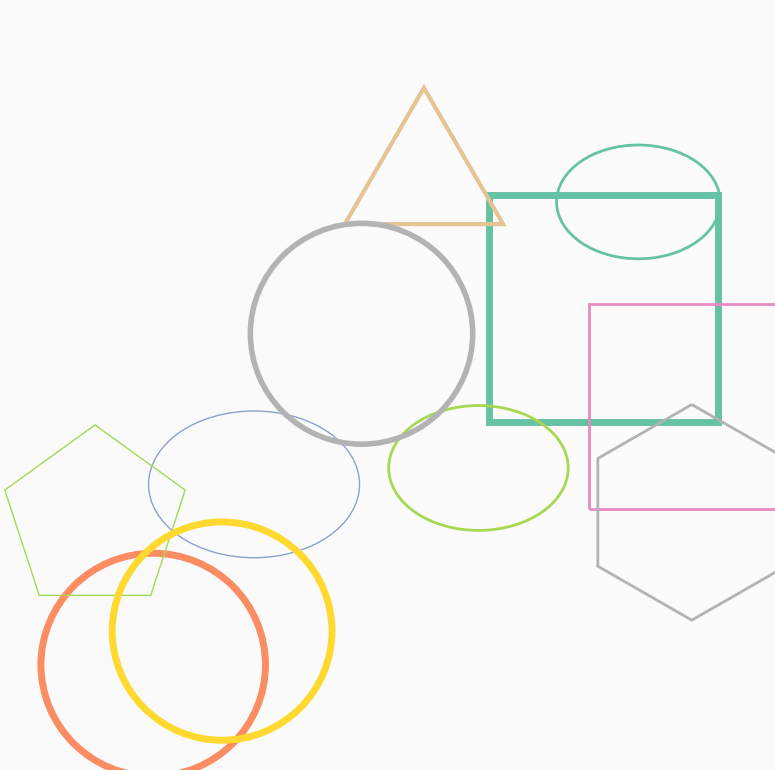[{"shape": "oval", "thickness": 1, "radius": 0.53, "center": [0.824, 0.738]}, {"shape": "square", "thickness": 2.5, "radius": 0.74, "center": [0.779, 0.6]}, {"shape": "circle", "thickness": 2.5, "radius": 0.72, "center": [0.198, 0.137]}, {"shape": "oval", "thickness": 0.5, "radius": 0.68, "center": [0.328, 0.371]}, {"shape": "square", "thickness": 1, "radius": 0.66, "center": [0.893, 0.472]}, {"shape": "pentagon", "thickness": 0.5, "radius": 0.61, "center": [0.123, 0.326]}, {"shape": "oval", "thickness": 1, "radius": 0.58, "center": [0.617, 0.392]}, {"shape": "circle", "thickness": 2.5, "radius": 0.71, "center": [0.287, 0.18]}, {"shape": "triangle", "thickness": 1.5, "radius": 0.59, "center": [0.547, 0.768]}, {"shape": "circle", "thickness": 2, "radius": 0.72, "center": [0.467, 0.567]}, {"shape": "hexagon", "thickness": 1, "radius": 0.7, "center": [0.893, 0.335]}]